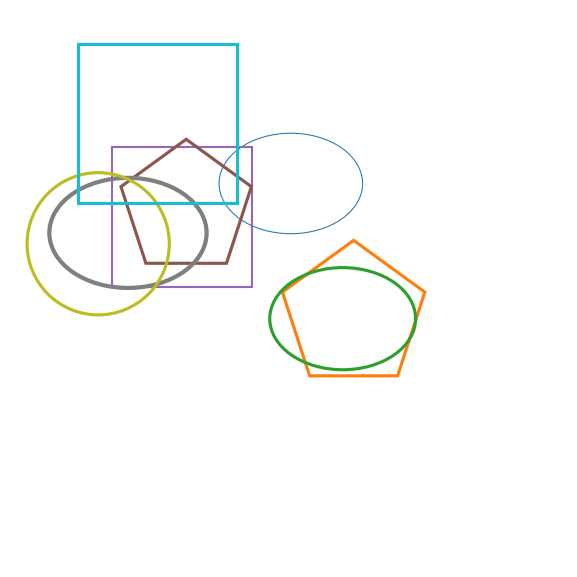[{"shape": "oval", "thickness": 0.5, "radius": 0.62, "center": [0.504, 0.681]}, {"shape": "pentagon", "thickness": 1.5, "radius": 0.65, "center": [0.612, 0.453]}, {"shape": "oval", "thickness": 1.5, "radius": 0.63, "center": [0.593, 0.447]}, {"shape": "square", "thickness": 1, "radius": 0.61, "center": [0.315, 0.623]}, {"shape": "pentagon", "thickness": 1.5, "radius": 0.59, "center": [0.322, 0.639]}, {"shape": "oval", "thickness": 2, "radius": 0.68, "center": [0.222, 0.596]}, {"shape": "circle", "thickness": 1.5, "radius": 0.62, "center": [0.17, 0.577]}, {"shape": "square", "thickness": 1.5, "radius": 0.69, "center": [0.273, 0.786]}]